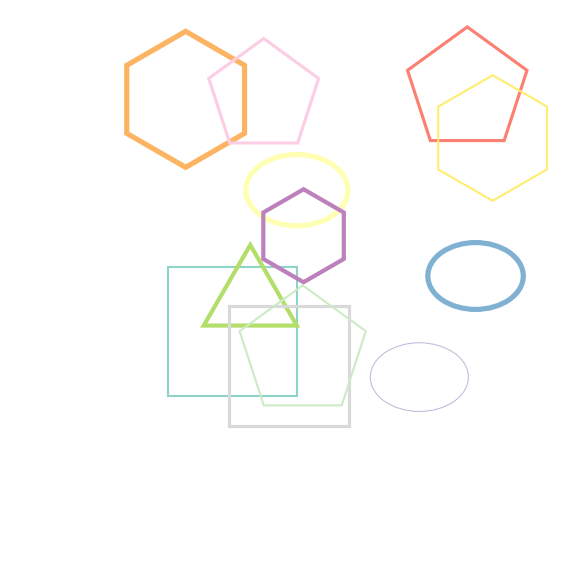[{"shape": "square", "thickness": 1, "radius": 0.56, "center": [0.403, 0.424]}, {"shape": "oval", "thickness": 2.5, "radius": 0.44, "center": [0.514, 0.67]}, {"shape": "oval", "thickness": 0.5, "radius": 0.42, "center": [0.726, 0.346]}, {"shape": "pentagon", "thickness": 1.5, "radius": 0.54, "center": [0.809, 0.844]}, {"shape": "oval", "thickness": 2.5, "radius": 0.41, "center": [0.823, 0.521]}, {"shape": "hexagon", "thickness": 2.5, "radius": 0.59, "center": [0.321, 0.827]}, {"shape": "triangle", "thickness": 2, "radius": 0.47, "center": [0.433, 0.482]}, {"shape": "pentagon", "thickness": 1.5, "radius": 0.5, "center": [0.457, 0.832]}, {"shape": "square", "thickness": 1.5, "radius": 0.52, "center": [0.501, 0.365]}, {"shape": "hexagon", "thickness": 2, "radius": 0.4, "center": [0.526, 0.591]}, {"shape": "pentagon", "thickness": 1, "radius": 0.57, "center": [0.524, 0.39]}, {"shape": "hexagon", "thickness": 1, "radius": 0.54, "center": [0.853, 0.76]}]